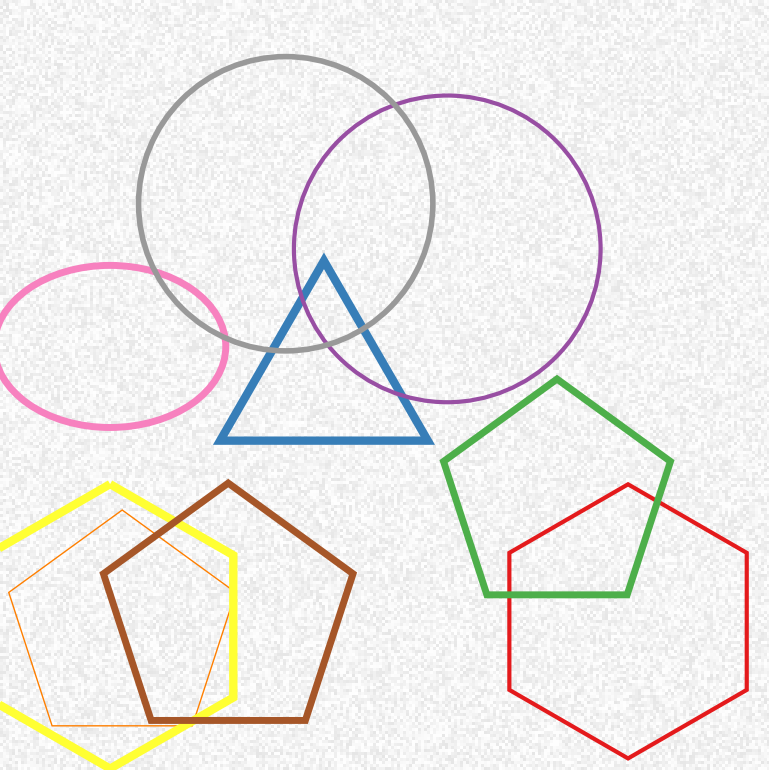[{"shape": "hexagon", "thickness": 1.5, "radius": 0.89, "center": [0.816, 0.193]}, {"shape": "triangle", "thickness": 3, "radius": 0.78, "center": [0.421, 0.506]}, {"shape": "pentagon", "thickness": 2.5, "radius": 0.77, "center": [0.723, 0.353]}, {"shape": "circle", "thickness": 1.5, "radius": 1.0, "center": [0.581, 0.677]}, {"shape": "pentagon", "thickness": 0.5, "radius": 0.77, "center": [0.159, 0.183]}, {"shape": "hexagon", "thickness": 3, "radius": 0.92, "center": [0.143, 0.187]}, {"shape": "pentagon", "thickness": 2.5, "radius": 0.85, "center": [0.296, 0.202]}, {"shape": "oval", "thickness": 2.5, "radius": 0.75, "center": [0.143, 0.55]}, {"shape": "circle", "thickness": 2, "radius": 0.96, "center": [0.371, 0.735]}]